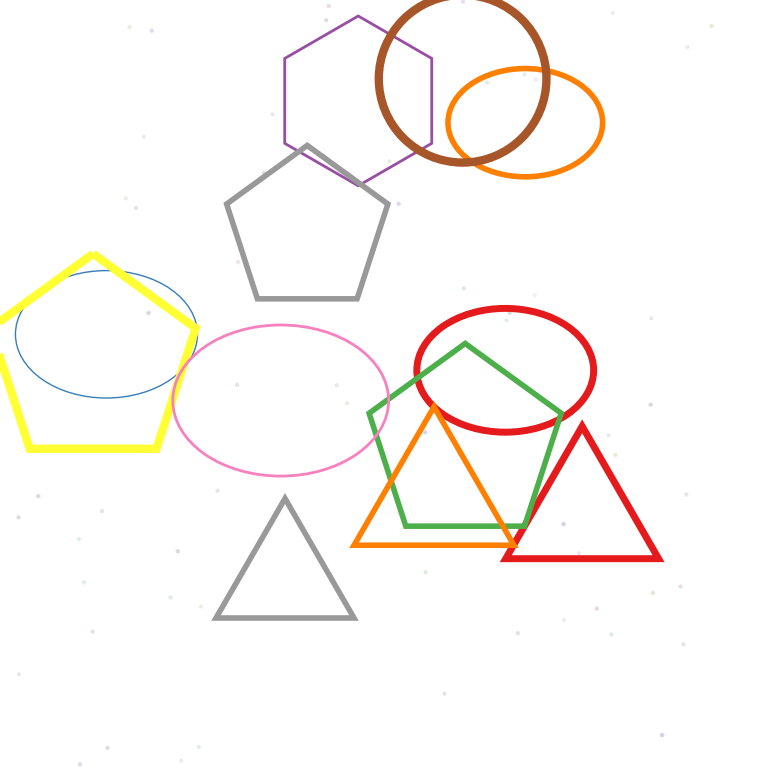[{"shape": "triangle", "thickness": 2.5, "radius": 0.57, "center": [0.756, 0.332]}, {"shape": "oval", "thickness": 2.5, "radius": 0.57, "center": [0.656, 0.519]}, {"shape": "oval", "thickness": 0.5, "radius": 0.59, "center": [0.138, 0.566]}, {"shape": "pentagon", "thickness": 2, "radius": 0.66, "center": [0.604, 0.423]}, {"shape": "hexagon", "thickness": 1, "radius": 0.55, "center": [0.465, 0.869]}, {"shape": "triangle", "thickness": 2, "radius": 0.6, "center": [0.564, 0.352]}, {"shape": "oval", "thickness": 2, "radius": 0.5, "center": [0.682, 0.841]}, {"shape": "pentagon", "thickness": 3, "radius": 0.7, "center": [0.121, 0.53]}, {"shape": "circle", "thickness": 3, "radius": 0.54, "center": [0.601, 0.898]}, {"shape": "oval", "thickness": 1, "radius": 0.7, "center": [0.365, 0.48]}, {"shape": "pentagon", "thickness": 2, "radius": 0.55, "center": [0.399, 0.701]}, {"shape": "triangle", "thickness": 2, "radius": 0.52, "center": [0.37, 0.249]}]